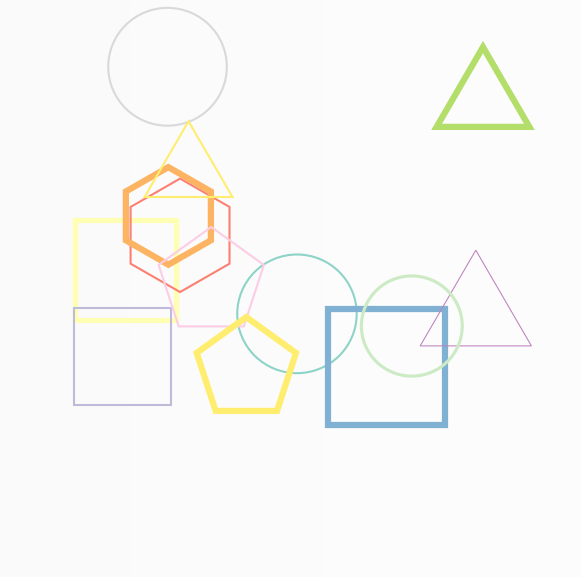[{"shape": "circle", "thickness": 1, "radius": 0.51, "center": [0.511, 0.456]}, {"shape": "square", "thickness": 2.5, "radius": 0.43, "center": [0.216, 0.532]}, {"shape": "square", "thickness": 1, "radius": 0.42, "center": [0.21, 0.382]}, {"shape": "hexagon", "thickness": 1, "radius": 0.49, "center": [0.31, 0.592]}, {"shape": "square", "thickness": 3, "radius": 0.5, "center": [0.665, 0.363]}, {"shape": "hexagon", "thickness": 3, "radius": 0.42, "center": [0.29, 0.625]}, {"shape": "triangle", "thickness": 3, "radius": 0.46, "center": [0.831, 0.825]}, {"shape": "pentagon", "thickness": 1, "radius": 0.48, "center": [0.363, 0.511]}, {"shape": "circle", "thickness": 1, "radius": 0.51, "center": [0.288, 0.884]}, {"shape": "triangle", "thickness": 0.5, "radius": 0.55, "center": [0.819, 0.455]}, {"shape": "circle", "thickness": 1.5, "radius": 0.43, "center": [0.708, 0.435]}, {"shape": "triangle", "thickness": 1, "radius": 0.44, "center": [0.324, 0.702]}, {"shape": "pentagon", "thickness": 3, "radius": 0.45, "center": [0.424, 0.36]}]